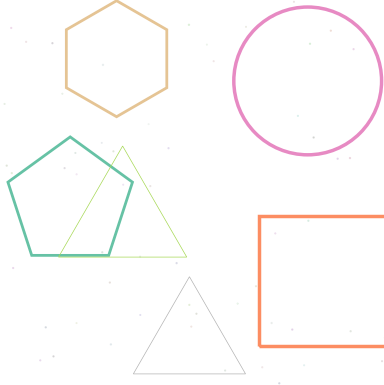[{"shape": "pentagon", "thickness": 2, "radius": 0.85, "center": [0.182, 0.474]}, {"shape": "square", "thickness": 2.5, "radius": 0.84, "center": [0.843, 0.27]}, {"shape": "circle", "thickness": 2.5, "radius": 0.96, "center": [0.799, 0.79]}, {"shape": "triangle", "thickness": 0.5, "radius": 0.96, "center": [0.319, 0.428]}, {"shape": "hexagon", "thickness": 2, "radius": 0.75, "center": [0.303, 0.847]}, {"shape": "triangle", "thickness": 0.5, "radius": 0.84, "center": [0.492, 0.113]}]